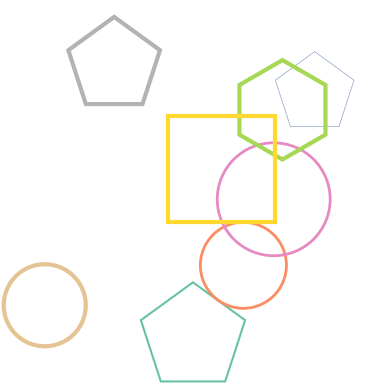[{"shape": "pentagon", "thickness": 1.5, "radius": 0.71, "center": [0.501, 0.124]}, {"shape": "circle", "thickness": 2, "radius": 0.56, "center": [0.632, 0.311]}, {"shape": "pentagon", "thickness": 0.5, "radius": 0.54, "center": [0.817, 0.759]}, {"shape": "circle", "thickness": 2, "radius": 0.73, "center": [0.711, 0.482]}, {"shape": "hexagon", "thickness": 3, "radius": 0.65, "center": [0.734, 0.715]}, {"shape": "square", "thickness": 3, "radius": 0.69, "center": [0.575, 0.561]}, {"shape": "circle", "thickness": 3, "radius": 0.53, "center": [0.116, 0.207]}, {"shape": "pentagon", "thickness": 3, "radius": 0.63, "center": [0.297, 0.831]}]